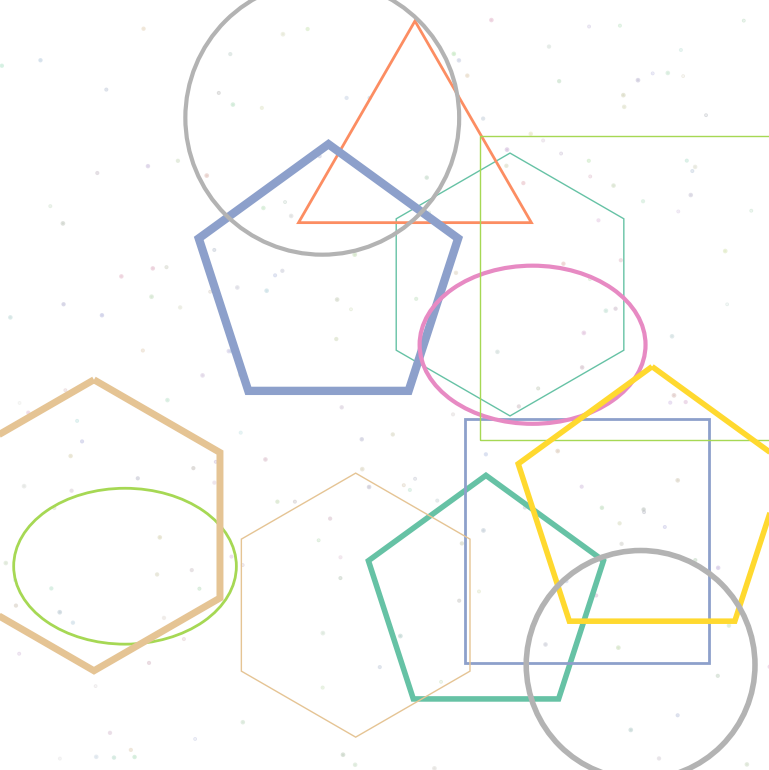[{"shape": "pentagon", "thickness": 2, "radius": 0.8, "center": [0.631, 0.222]}, {"shape": "hexagon", "thickness": 0.5, "radius": 0.85, "center": [0.662, 0.631]}, {"shape": "triangle", "thickness": 1, "radius": 0.87, "center": [0.539, 0.798]}, {"shape": "pentagon", "thickness": 3, "radius": 0.89, "center": [0.427, 0.636]}, {"shape": "square", "thickness": 1, "radius": 0.79, "center": [0.763, 0.297]}, {"shape": "oval", "thickness": 1.5, "radius": 0.73, "center": [0.692, 0.552]}, {"shape": "oval", "thickness": 1, "radius": 0.72, "center": [0.162, 0.265]}, {"shape": "square", "thickness": 0.5, "radius": 0.99, "center": [0.821, 0.626]}, {"shape": "pentagon", "thickness": 2, "radius": 0.91, "center": [0.847, 0.341]}, {"shape": "hexagon", "thickness": 0.5, "radius": 0.86, "center": [0.462, 0.214]}, {"shape": "hexagon", "thickness": 2.5, "radius": 0.94, "center": [0.122, 0.318]}, {"shape": "circle", "thickness": 1.5, "radius": 0.89, "center": [0.419, 0.847]}, {"shape": "circle", "thickness": 2, "radius": 0.74, "center": [0.832, 0.137]}]